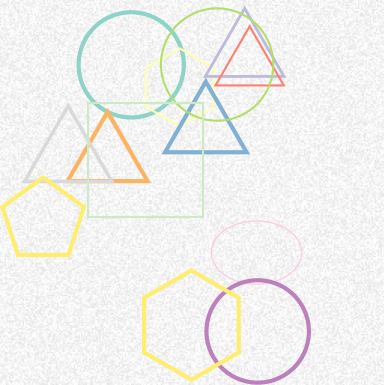[{"shape": "circle", "thickness": 3, "radius": 0.68, "center": [0.341, 0.832]}, {"shape": "hexagon", "thickness": 1.5, "radius": 0.51, "center": [0.467, 0.773]}, {"shape": "triangle", "thickness": 2, "radius": 0.59, "center": [0.635, 0.86]}, {"shape": "triangle", "thickness": 1.5, "radius": 0.51, "center": [0.648, 0.829]}, {"shape": "triangle", "thickness": 3, "radius": 0.61, "center": [0.535, 0.666]}, {"shape": "triangle", "thickness": 3, "radius": 0.6, "center": [0.279, 0.589]}, {"shape": "circle", "thickness": 1.5, "radius": 0.73, "center": [0.564, 0.832]}, {"shape": "oval", "thickness": 1, "radius": 0.59, "center": [0.666, 0.344]}, {"shape": "triangle", "thickness": 2.5, "radius": 0.65, "center": [0.177, 0.594]}, {"shape": "circle", "thickness": 3, "radius": 0.67, "center": [0.669, 0.139]}, {"shape": "square", "thickness": 1.5, "radius": 0.74, "center": [0.378, 0.583]}, {"shape": "pentagon", "thickness": 3, "radius": 0.56, "center": [0.112, 0.428]}, {"shape": "hexagon", "thickness": 3, "radius": 0.71, "center": [0.497, 0.156]}]